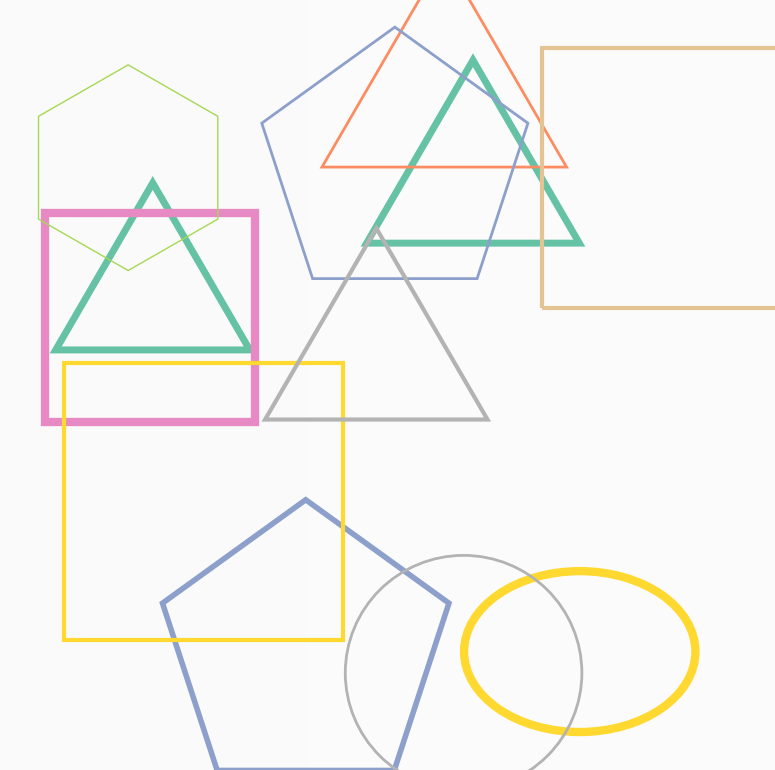[{"shape": "triangle", "thickness": 2.5, "radius": 0.72, "center": [0.197, 0.618]}, {"shape": "triangle", "thickness": 2.5, "radius": 0.79, "center": [0.61, 0.763]}, {"shape": "triangle", "thickness": 1, "radius": 0.91, "center": [0.573, 0.874]}, {"shape": "pentagon", "thickness": 1, "radius": 0.9, "center": [0.509, 0.784]}, {"shape": "pentagon", "thickness": 2, "radius": 0.97, "center": [0.394, 0.157]}, {"shape": "square", "thickness": 3, "radius": 0.68, "center": [0.194, 0.588]}, {"shape": "hexagon", "thickness": 0.5, "radius": 0.67, "center": [0.165, 0.782]}, {"shape": "square", "thickness": 1.5, "radius": 0.9, "center": [0.262, 0.349]}, {"shape": "oval", "thickness": 3, "radius": 0.75, "center": [0.748, 0.154]}, {"shape": "square", "thickness": 1.5, "radius": 0.85, "center": [0.869, 0.769]}, {"shape": "triangle", "thickness": 1.5, "radius": 0.83, "center": [0.486, 0.538]}, {"shape": "circle", "thickness": 1, "radius": 0.76, "center": [0.598, 0.126]}]